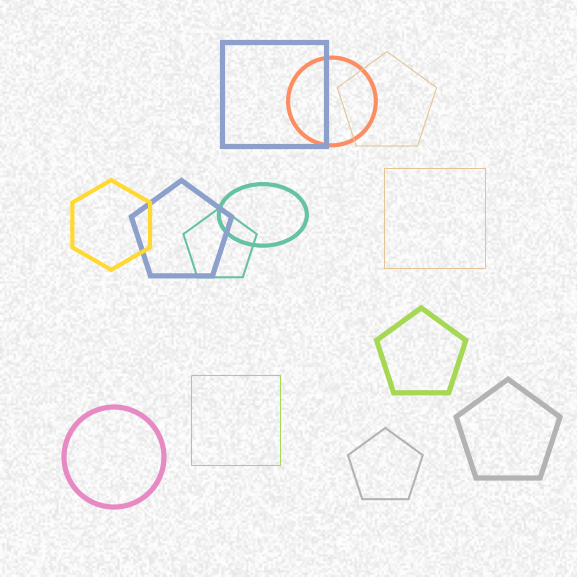[{"shape": "pentagon", "thickness": 1, "radius": 0.33, "center": [0.381, 0.573]}, {"shape": "oval", "thickness": 2, "radius": 0.38, "center": [0.455, 0.627]}, {"shape": "circle", "thickness": 2, "radius": 0.38, "center": [0.575, 0.823]}, {"shape": "pentagon", "thickness": 2.5, "radius": 0.46, "center": [0.314, 0.595]}, {"shape": "square", "thickness": 2.5, "radius": 0.45, "center": [0.475, 0.836]}, {"shape": "circle", "thickness": 2.5, "radius": 0.43, "center": [0.197, 0.208]}, {"shape": "pentagon", "thickness": 2.5, "radius": 0.41, "center": [0.729, 0.385]}, {"shape": "square", "thickness": 0.5, "radius": 0.39, "center": [0.408, 0.272]}, {"shape": "hexagon", "thickness": 2, "radius": 0.39, "center": [0.193, 0.61]}, {"shape": "pentagon", "thickness": 0.5, "radius": 0.45, "center": [0.67, 0.819]}, {"shape": "square", "thickness": 0.5, "radius": 0.44, "center": [0.752, 0.622]}, {"shape": "pentagon", "thickness": 2.5, "radius": 0.47, "center": [0.88, 0.248]}, {"shape": "pentagon", "thickness": 1, "radius": 0.34, "center": [0.667, 0.19]}]